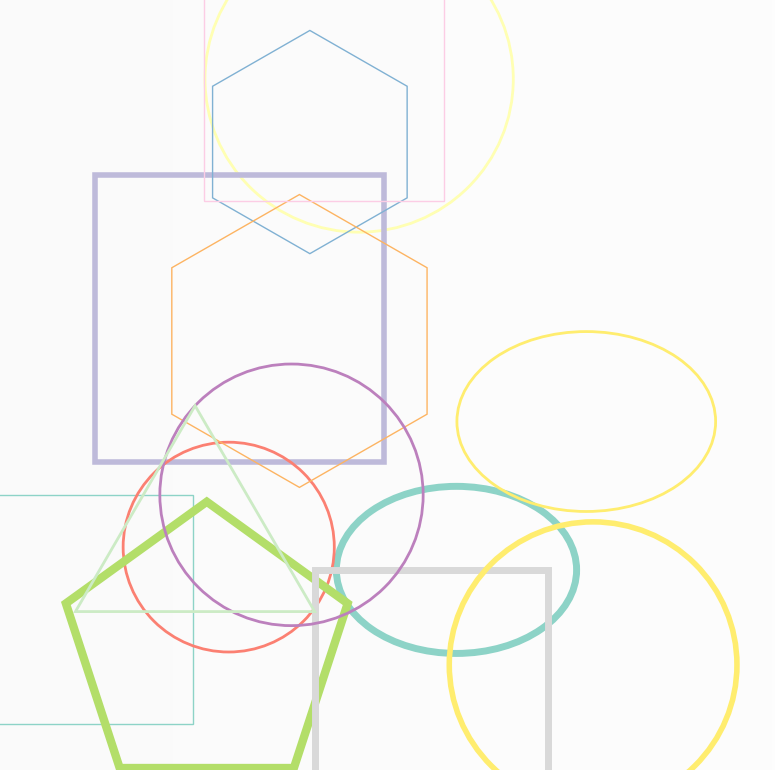[{"shape": "square", "thickness": 0.5, "radius": 0.74, "center": [0.101, 0.209]}, {"shape": "oval", "thickness": 2.5, "radius": 0.77, "center": [0.589, 0.26]}, {"shape": "circle", "thickness": 1, "radius": 0.99, "center": [0.463, 0.897]}, {"shape": "square", "thickness": 2, "radius": 0.93, "center": [0.309, 0.587]}, {"shape": "circle", "thickness": 1, "radius": 0.68, "center": [0.295, 0.289]}, {"shape": "hexagon", "thickness": 0.5, "radius": 0.72, "center": [0.4, 0.816]}, {"shape": "hexagon", "thickness": 0.5, "radius": 0.95, "center": [0.386, 0.557]}, {"shape": "pentagon", "thickness": 3, "radius": 0.96, "center": [0.267, 0.157]}, {"shape": "square", "thickness": 0.5, "radius": 0.77, "center": [0.418, 0.894]}, {"shape": "square", "thickness": 2.5, "radius": 0.75, "center": [0.557, 0.109]}, {"shape": "circle", "thickness": 1, "radius": 0.85, "center": [0.376, 0.357]}, {"shape": "triangle", "thickness": 1, "radius": 0.89, "center": [0.252, 0.295]}, {"shape": "oval", "thickness": 1, "radius": 0.83, "center": [0.756, 0.453]}, {"shape": "circle", "thickness": 2, "radius": 0.93, "center": [0.765, 0.137]}]